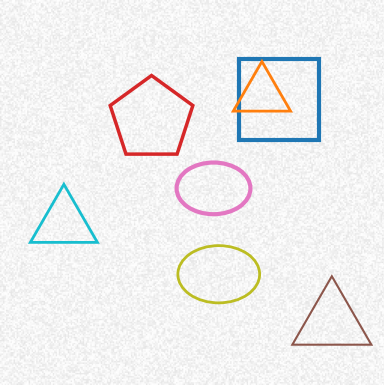[{"shape": "square", "thickness": 3, "radius": 0.52, "center": [0.724, 0.741]}, {"shape": "triangle", "thickness": 2, "radius": 0.43, "center": [0.68, 0.754]}, {"shape": "pentagon", "thickness": 2.5, "radius": 0.56, "center": [0.394, 0.691]}, {"shape": "triangle", "thickness": 1.5, "radius": 0.59, "center": [0.862, 0.164]}, {"shape": "oval", "thickness": 3, "radius": 0.48, "center": [0.555, 0.511]}, {"shape": "oval", "thickness": 2, "radius": 0.53, "center": [0.568, 0.288]}, {"shape": "triangle", "thickness": 2, "radius": 0.5, "center": [0.166, 0.421]}]